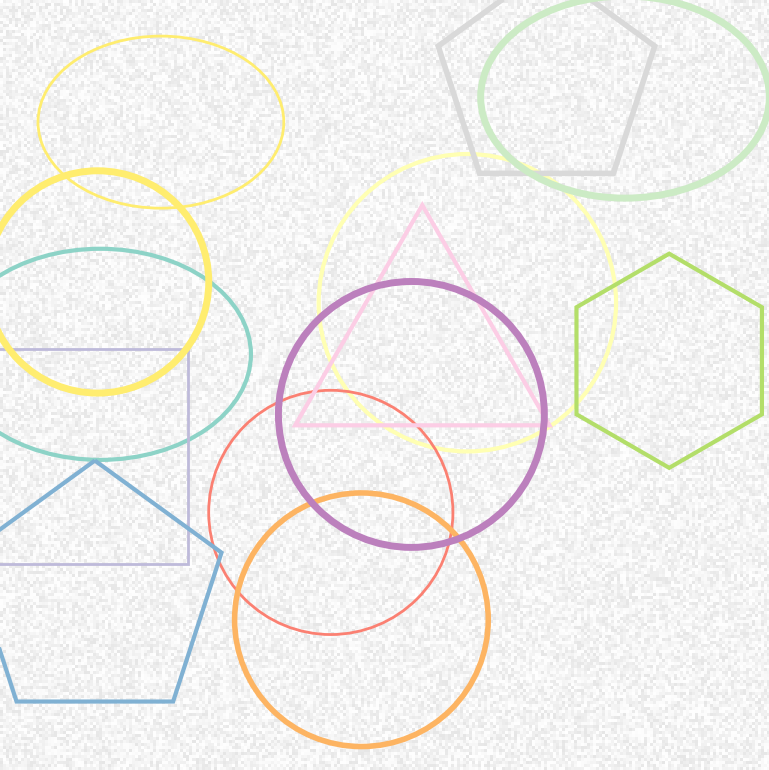[{"shape": "oval", "thickness": 1.5, "radius": 0.98, "center": [0.13, 0.54]}, {"shape": "circle", "thickness": 1.5, "radius": 0.97, "center": [0.607, 0.607]}, {"shape": "square", "thickness": 1, "radius": 0.7, "center": [0.104, 0.407]}, {"shape": "circle", "thickness": 1, "radius": 0.79, "center": [0.43, 0.335]}, {"shape": "pentagon", "thickness": 1.5, "radius": 0.86, "center": [0.123, 0.229]}, {"shape": "circle", "thickness": 2, "radius": 0.82, "center": [0.469, 0.195]}, {"shape": "hexagon", "thickness": 1.5, "radius": 0.7, "center": [0.869, 0.531]}, {"shape": "triangle", "thickness": 1.5, "radius": 0.95, "center": [0.548, 0.543]}, {"shape": "pentagon", "thickness": 2, "radius": 0.74, "center": [0.71, 0.894]}, {"shape": "circle", "thickness": 2.5, "radius": 0.86, "center": [0.534, 0.462]}, {"shape": "oval", "thickness": 2.5, "radius": 0.94, "center": [0.812, 0.874]}, {"shape": "circle", "thickness": 2.5, "radius": 0.72, "center": [0.127, 0.634]}, {"shape": "oval", "thickness": 1, "radius": 0.8, "center": [0.209, 0.841]}]